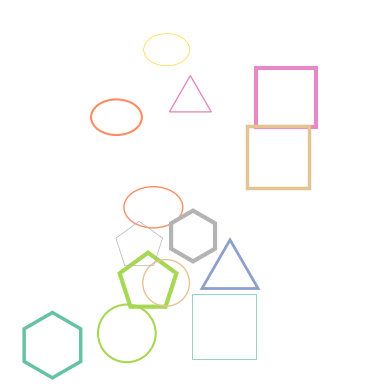[{"shape": "square", "thickness": 0.5, "radius": 0.42, "center": [0.582, 0.152]}, {"shape": "hexagon", "thickness": 2.5, "radius": 0.42, "center": [0.136, 0.103]}, {"shape": "oval", "thickness": 1.5, "radius": 0.33, "center": [0.302, 0.696]}, {"shape": "oval", "thickness": 1, "radius": 0.38, "center": [0.398, 0.462]}, {"shape": "triangle", "thickness": 2, "radius": 0.42, "center": [0.598, 0.293]}, {"shape": "square", "thickness": 3, "radius": 0.38, "center": [0.743, 0.746]}, {"shape": "triangle", "thickness": 1, "radius": 0.31, "center": [0.494, 0.741]}, {"shape": "circle", "thickness": 1.5, "radius": 0.37, "center": [0.329, 0.134]}, {"shape": "pentagon", "thickness": 3, "radius": 0.39, "center": [0.385, 0.266]}, {"shape": "oval", "thickness": 0.5, "radius": 0.3, "center": [0.433, 0.871]}, {"shape": "circle", "thickness": 1, "radius": 0.3, "center": [0.431, 0.265]}, {"shape": "square", "thickness": 2.5, "radius": 0.4, "center": [0.722, 0.591]}, {"shape": "hexagon", "thickness": 3, "radius": 0.33, "center": [0.501, 0.387]}, {"shape": "pentagon", "thickness": 0.5, "radius": 0.32, "center": [0.362, 0.362]}]